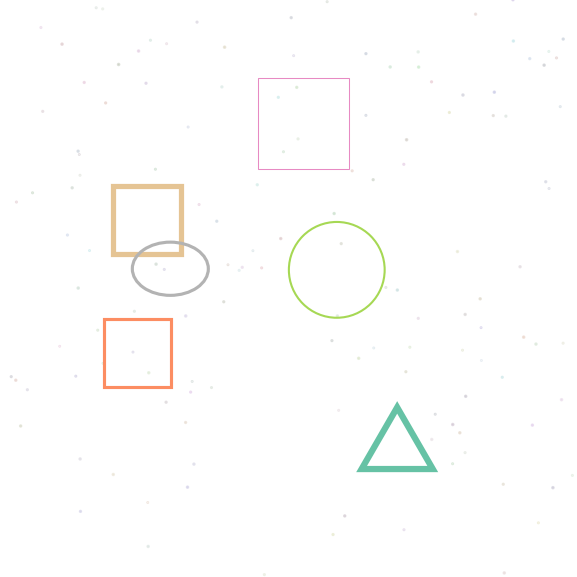[{"shape": "triangle", "thickness": 3, "radius": 0.36, "center": [0.688, 0.223]}, {"shape": "square", "thickness": 1.5, "radius": 0.29, "center": [0.238, 0.388]}, {"shape": "square", "thickness": 0.5, "radius": 0.39, "center": [0.525, 0.786]}, {"shape": "circle", "thickness": 1, "radius": 0.41, "center": [0.583, 0.532]}, {"shape": "square", "thickness": 2.5, "radius": 0.29, "center": [0.254, 0.618]}, {"shape": "oval", "thickness": 1.5, "radius": 0.33, "center": [0.295, 0.534]}]